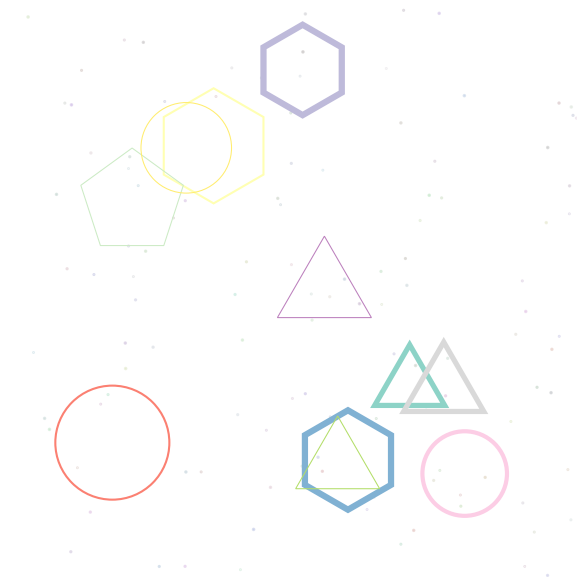[{"shape": "triangle", "thickness": 2.5, "radius": 0.35, "center": [0.709, 0.332]}, {"shape": "hexagon", "thickness": 1, "radius": 0.5, "center": [0.37, 0.747]}, {"shape": "hexagon", "thickness": 3, "radius": 0.39, "center": [0.524, 0.878]}, {"shape": "circle", "thickness": 1, "radius": 0.49, "center": [0.195, 0.233]}, {"shape": "hexagon", "thickness": 3, "radius": 0.43, "center": [0.603, 0.203]}, {"shape": "triangle", "thickness": 0.5, "radius": 0.42, "center": [0.585, 0.195]}, {"shape": "circle", "thickness": 2, "radius": 0.37, "center": [0.805, 0.179]}, {"shape": "triangle", "thickness": 2.5, "radius": 0.4, "center": [0.768, 0.327]}, {"shape": "triangle", "thickness": 0.5, "radius": 0.47, "center": [0.562, 0.496]}, {"shape": "pentagon", "thickness": 0.5, "radius": 0.47, "center": [0.229, 0.649]}, {"shape": "circle", "thickness": 0.5, "radius": 0.39, "center": [0.323, 0.743]}]